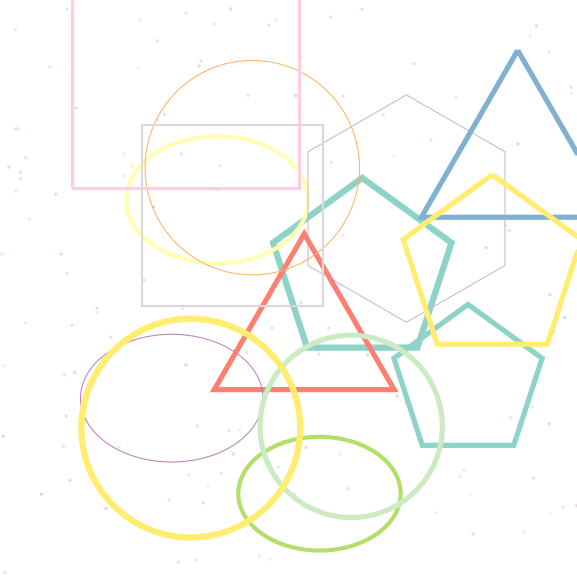[{"shape": "pentagon", "thickness": 3, "radius": 0.81, "center": [0.627, 0.529]}, {"shape": "pentagon", "thickness": 2.5, "radius": 0.67, "center": [0.81, 0.337]}, {"shape": "oval", "thickness": 2, "radius": 0.79, "center": [0.376, 0.653]}, {"shape": "hexagon", "thickness": 0.5, "radius": 0.98, "center": [0.704, 0.638]}, {"shape": "triangle", "thickness": 2.5, "radius": 0.9, "center": [0.527, 0.414]}, {"shape": "triangle", "thickness": 2.5, "radius": 0.96, "center": [0.896, 0.719]}, {"shape": "circle", "thickness": 0.5, "radius": 0.93, "center": [0.437, 0.709]}, {"shape": "oval", "thickness": 2, "radius": 0.7, "center": [0.553, 0.144]}, {"shape": "square", "thickness": 1.5, "radius": 0.98, "center": [0.321, 0.87]}, {"shape": "square", "thickness": 1, "radius": 0.78, "center": [0.402, 0.626]}, {"shape": "oval", "thickness": 0.5, "radius": 0.79, "center": [0.297, 0.31]}, {"shape": "circle", "thickness": 2.5, "radius": 0.79, "center": [0.608, 0.261]}, {"shape": "pentagon", "thickness": 2.5, "radius": 0.81, "center": [0.852, 0.534]}, {"shape": "circle", "thickness": 3, "radius": 0.95, "center": [0.33, 0.258]}]